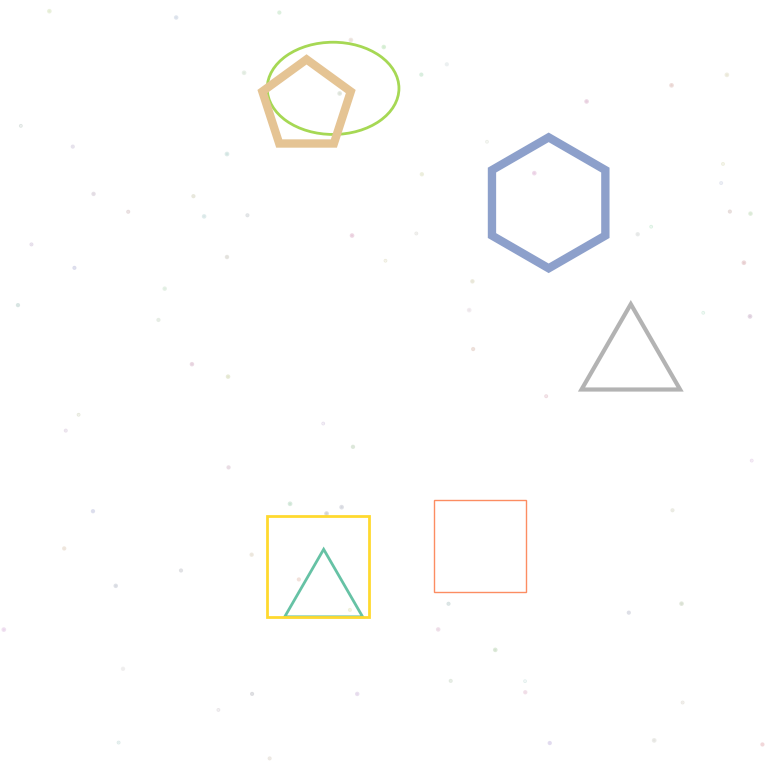[{"shape": "triangle", "thickness": 1, "radius": 0.29, "center": [0.42, 0.228]}, {"shape": "square", "thickness": 0.5, "radius": 0.3, "center": [0.624, 0.291]}, {"shape": "hexagon", "thickness": 3, "radius": 0.43, "center": [0.713, 0.737]}, {"shape": "oval", "thickness": 1, "radius": 0.43, "center": [0.433, 0.885]}, {"shape": "square", "thickness": 1, "radius": 0.33, "center": [0.413, 0.264]}, {"shape": "pentagon", "thickness": 3, "radius": 0.3, "center": [0.398, 0.862]}, {"shape": "triangle", "thickness": 1.5, "radius": 0.37, "center": [0.819, 0.531]}]